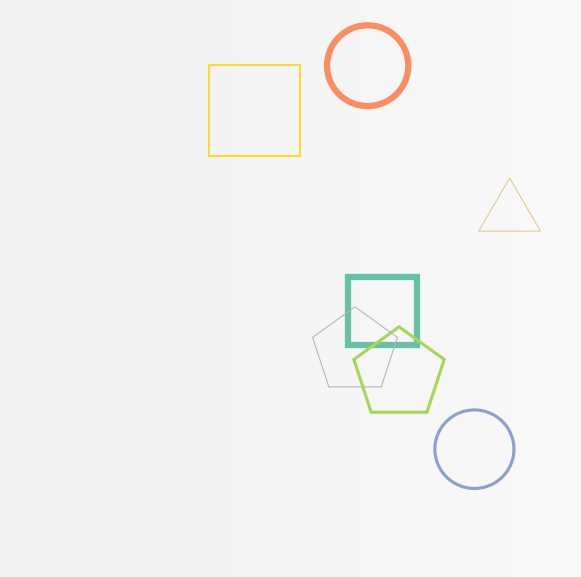[{"shape": "square", "thickness": 3, "radius": 0.29, "center": [0.658, 0.461]}, {"shape": "circle", "thickness": 3, "radius": 0.35, "center": [0.633, 0.885]}, {"shape": "circle", "thickness": 1.5, "radius": 0.34, "center": [0.816, 0.221]}, {"shape": "pentagon", "thickness": 1.5, "radius": 0.41, "center": [0.687, 0.351]}, {"shape": "square", "thickness": 1, "radius": 0.39, "center": [0.438, 0.807]}, {"shape": "triangle", "thickness": 0.5, "radius": 0.31, "center": [0.877, 0.63]}, {"shape": "pentagon", "thickness": 0.5, "radius": 0.38, "center": [0.611, 0.391]}]